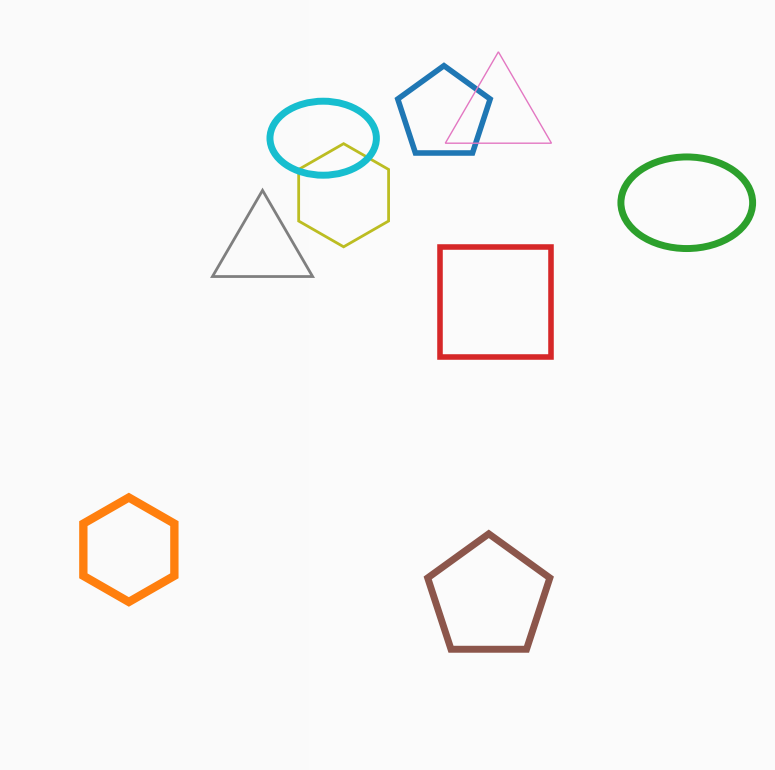[{"shape": "pentagon", "thickness": 2, "radius": 0.31, "center": [0.573, 0.852]}, {"shape": "hexagon", "thickness": 3, "radius": 0.34, "center": [0.166, 0.286]}, {"shape": "oval", "thickness": 2.5, "radius": 0.42, "center": [0.886, 0.737]}, {"shape": "square", "thickness": 2, "radius": 0.36, "center": [0.639, 0.608]}, {"shape": "pentagon", "thickness": 2.5, "radius": 0.41, "center": [0.631, 0.224]}, {"shape": "triangle", "thickness": 0.5, "radius": 0.4, "center": [0.643, 0.854]}, {"shape": "triangle", "thickness": 1, "radius": 0.37, "center": [0.339, 0.678]}, {"shape": "hexagon", "thickness": 1, "radius": 0.33, "center": [0.443, 0.746]}, {"shape": "oval", "thickness": 2.5, "radius": 0.34, "center": [0.417, 0.821]}]